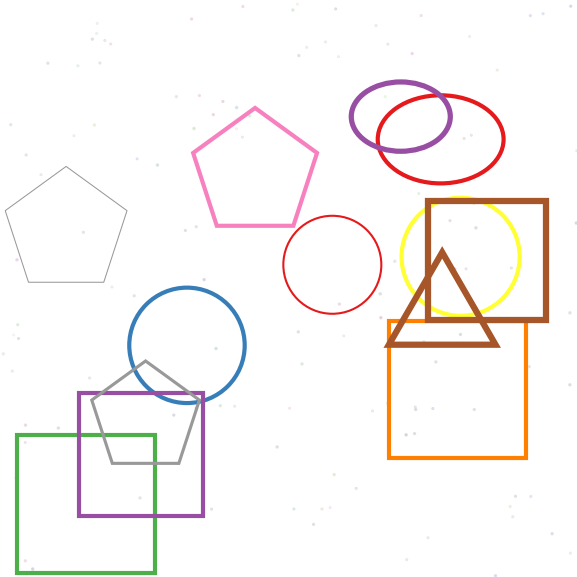[{"shape": "circle", "thickness": 1, "radius": 0.42, "center": [0.575, 0.541]}, {"shape": "oval", "thickness": 2, "radius": 0.54, "center": [0.763, 0.758]}, {"shape": "circle", "thickness": 2, "radius": 0.5, "center": [0.324, 0.401]}, {"shape": "square", "thickness": 2, "radius": 0.6, "center": [0.149, 0.126]}, {"shape": "square", "thickness": 2, "radius": 0.53, "center": [0.244, 0.212]}, {"shape": "oval", "thickness": 2.5, "radius": 0.43, "center": [0.694, 0.797]}, {"shape": "square", "thickness": 2, "radius": 0.59, "center": [0.792, 0.325]}, {"shape": "circle", "thickness": 2, "radius": 0.51, "center": [0.798, 0.555]}, {"shape": "triangle", "thickness": 3, "radius": 0.53, "center": [0.766, 0.456]}, {"shape": "square", "thickness": 3, "radius": 0.51, "center": [0.843, 0.548]}, {"shape": "pentagon", "thickness": 2, "radius": 0.56, "center": [0.442, 0.699]}, {"shape": "pentagon", "thickness": 1.5, "radius": 0.49, "center": [0.252, 0.276]}, {"shape": "pentagon", "thickness": 0.5, "radius": 0.55, "center": [0.115, 0.6]}]